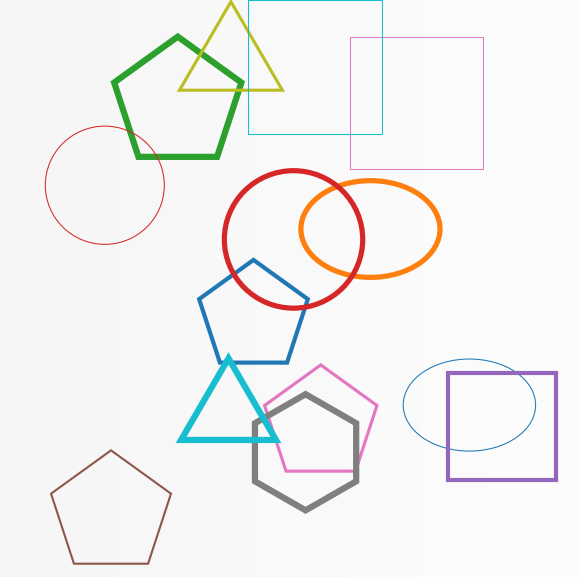[{"shape": "pentagon", "thickness": 2, "radius": 0.49, "center": [0.436, 0.451]}, {"shape": "oval", "thickness": 0.5, "radius": 0.57, "center": [0.808, 0.298]}, {"shape": "oval", "thickness": 2.5, "radius": 0.6, "center": [0.637, 0.603]}, {"shape": "pentagon", "thickness": 3, "radius": 0.58, "center": [0.306, 0.821]}, {"shape": "circle", "thickness": 2.5, "radius": 0.6, "center": [0.505, 0.585]}, {"shape": "circle", "thickness": 0.5, "radius": 0.51, "center": [0.18, 0.678]}, {"shape": "square", "thickness": 2, "radius": 0.46, "center": [0.863, 0.26]}, {"shape": "pentagon", "thickness": 1, "radius": 0.54, "center": [0.191, 0.111]}, {"shape": "square", "thickness": 0.5, "radius": 0.57, "center": [0.716, 0.821]}, {"shape": "pentagon", "thickness": 1.5, "radius": 0.51, "center": [0.552, 0.266]}, {"shape": "hexagon", "thickness": 3, "radius": 0.5, "center": [0.526, 0.216]}, {"shape": "triangle", "thickness": 1.5, "radius": 0.51, "center": [0.397, 0.894]}, {"shape": "triangle", "thickness": 3, "radius": 0.47, "center": [0.393, 0.284]}, {"shape": "square", "thickness": 0.5, "radius": 0.58, "center": [0.542, 0.883]}]